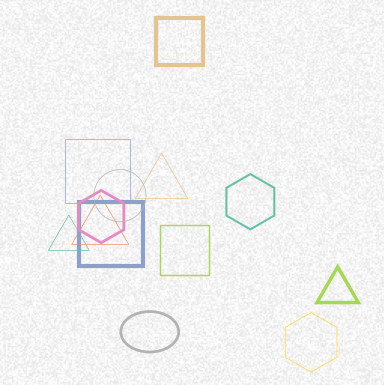[{"shape": "hexagon", "thickness": 1.5, "radius": 0.36, "center": [0.65, 0.476]}, {"shape": "triangle", "thickness": 0.5, "radius": 0.31, "center": [0.179, 0.38]}, {"shape": "triangle", "thickness": 0.5, "radius": 0.43, "center": [0.26, 0.408]}, {"shape": "square", "thickness": 3, "radius": 0.42, "center": [0.288, 0.391]}, {"shape": "square", "thickness": 0.5, "radius": 0.42, "center": [0.254, 0.556]}, {"shape": "hexagon", "thickness": 2, "radius": 0.34, "center": [0.263, 0.438]}, {"shape": "triangle", "thickness": 2.5, "radius": 0.31, "center": [0.877, 0.245]}, {"shape": "square", "thickness": 1, "radius": 0.32, "center": [0.479, 0.351]}, {"shape": "hexagon", "thickness": 0.5, "radius": 0.39, "center": [0.808, 0.111]}, {"shape": "square", "thickness": 3, "radius": 0.3, "center": [0.466, 0.892]}, {"shape": "triangle", "thickness": 0.5, "radius": 0.39, "center": [0.42, 0.524]}, {"shape": "circle", "thickness": 0.5, "radius": 0.34, "center": [0.312, 0.492]}, {"shape": "oval", "thickness": 2, "radius": 0.38, "center": [0.389, 0.138]}]